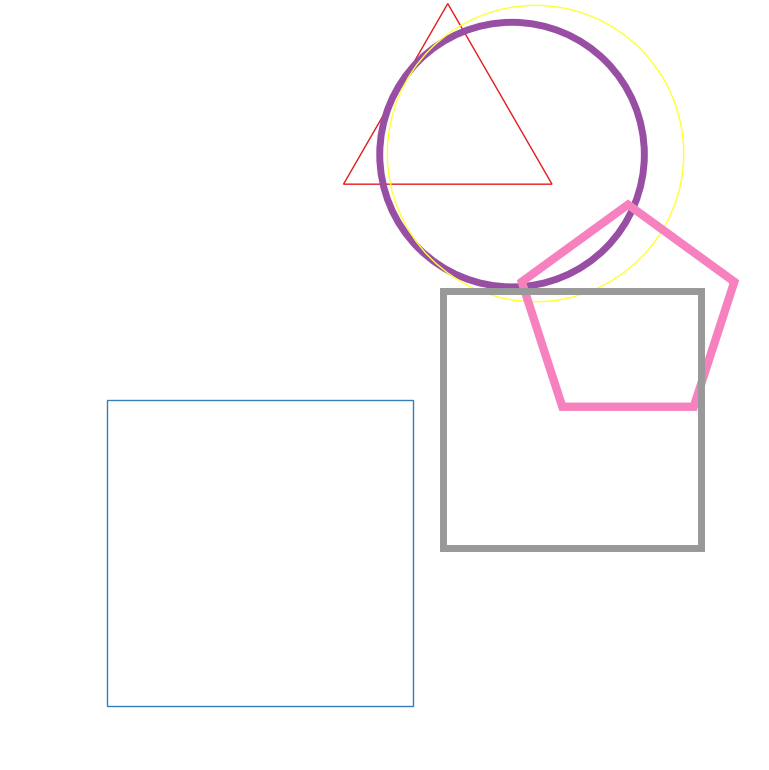[{"shape": "triangle", "thickness": 0.5, "radius": 0.78, "center": [0.582, 0.839]}, {"shape": "square", "thickness": 0.5, "radius": 0.99, "center": [0.338, 0.282]}, {"shape": "circle", "thickness": 2.5, "radius": 0.86, "center": [0.665, 0.799]}, {"shape": "circle", "thickness": 0.5, "radius": 0.96, "center": [0.695, 0.801]}, {"shape": "pentagon", "thickness": 3, "radius": 0.73, "center": [0.816, 0.589]}, {"shape": "square", "thickness": 2.5, "radius": 0.84, "center": [0.743, 0.455]}]